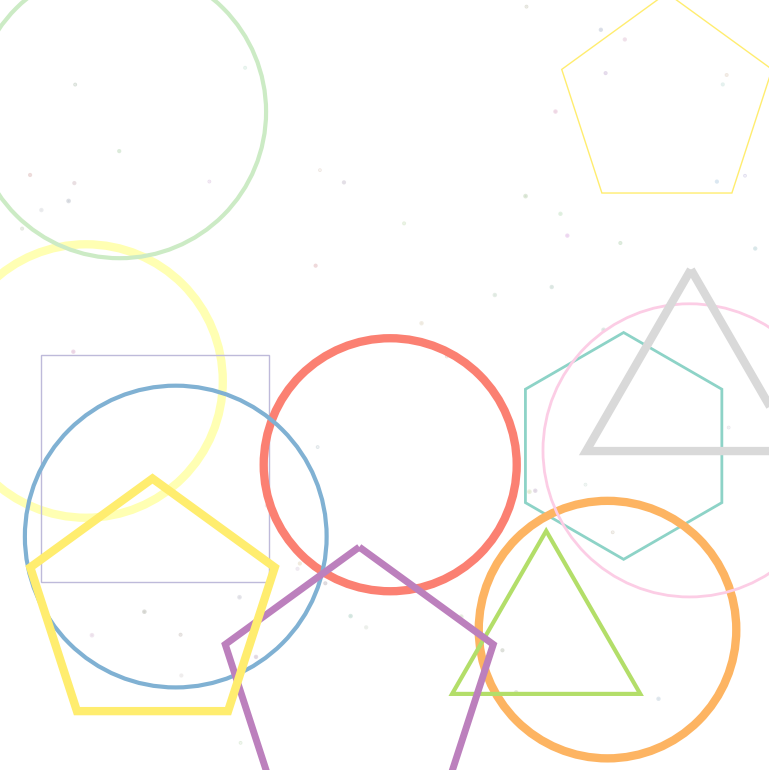[{"shape": "hexagon", "thickness": 1, "radius": 0.74, "center": [0.81, 0.421]}, {"shape": "circle", "thickness": 3, "radius": 0.89, "center": [0.112, 0.505]}, {"shape": "square", "thickness": 0.5, "radius": 0.74, "center": [0.201, 0.392]}, {"shape": "circle", "thickness": 3, "radius": 0.82, "center": [0.507, 0.396]}, {"shape": "circle", "thickness": 1.5, "radius": 0.98, "center": [0.228, 0.303]}, {"shape": "circle", "thickness": 3, "radius": 0.84, "center": [0.789, 0.182]}, {"shape": "triangle", "thickness": 1.5, "radius": 0.71, "center": [0.709, 0.169]}, {"shape": "circle", "thickness": 1, "radius": 0.95, "center": [0.896, 0.415]}, {"shape": "triangle", "thickness": 3, "radius": 0.79, "center": [0.897, 0.493]}, {"shape": "pentagon", "thickness": 2.5, "radius": 0.92, "center": [0.467, 0.107]}, {"shape": "circle", "thickness": 1.5, "radius": 0.95, "center": [0.155, 0.855]}, {"shape": "pentagon", "thickness": 0.5, "radius": 0.72, "center": [0.866, 0.865]}, {"shape": "pentagon", "thickness": 3, "radius": 0.83, "center": [0.198, 0.212]}]